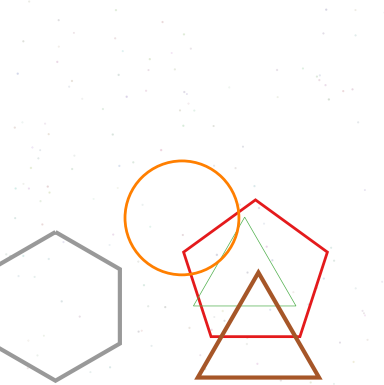[{"shape": "pentagon", "thickness": 2, "radius": 0.98, "center": [0.664, 0.284]}, {"shape": "triangle", "thickness": 0.5, "radius": 0.77, "center": [0.636, 0.282]}, {"shape": "circle", "thickness": 2, "radius": 0.74, "center": [0.473, 0.434]}, {"shape": "triangle", "thickness": 3, "radius": 0.91, "center": [0.671, 0.11]}, {"shape": "hexagon", "thickness": 3, "radius": 0.97, "center": [0.144, 0.204]}]